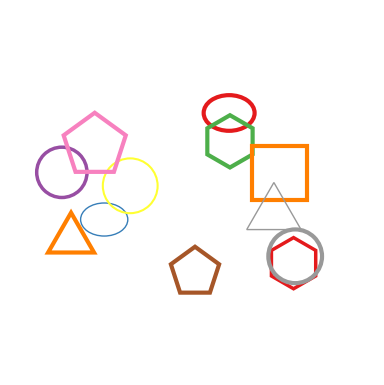[{"shape": "hexagon", "thickness": 2.5, "radius": 0.33, "center": [0.763, 0.316]}, {"shape": "oval", "thickness": 3, "radius": 0.33, "center": [0.595, 0.707]}, {"shape": "oval", "thickness": 1, "radius": 0.31, "center": [0.271, 0.43]}, {"shape": "hexagon", "thickness": 3, "radius": 0.34, "center": [0.597, 0.633]}, {"shape": "circle", "thickness": 2.5, "radius": 0.33, "center": [0.161, 0.552]}, {"shape": "triangle", "thickness": 3, "radius": 0.34, "center": [0.185, 0.379]}, {"shape": "square", "thickness": 3, "radius": 0.35, "center": [0.726, 0.55]}, {"shape": "circle", "thickness": 1.5, "radius": 0.36, "center": [0.338, 0.517]}, {"shape": "pentagon", "thickness": 3, "radius": 0.33, "center": [0.507, 0.293]}, {"shape": "pentagon", "thickness": 3, "radius": 0.42, "center": [0.246, 0.622]}, {"shape": "circle", "thickness": 3, "radius": 0.35, "center": [0.767, 0.334]}, {"shape": "triangle", "thickness": 1, "radius": 0.41, "center": [0.711, 0.444]}]